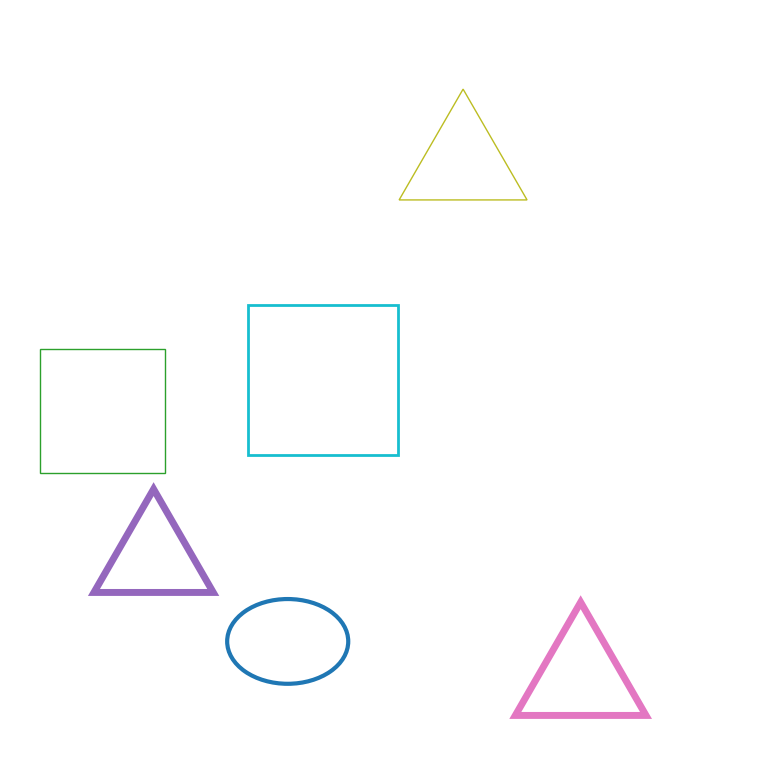[{"shape": "oval", "thickness": 1.5, "radius": 0.39, "center": [0.374, 0.167]}, {"shape": "square", "thickness": 0.5, "radius": 0.4, "center": [0.133, 0.466]}, {"shape": "triangle", "thickness": 2.5, "radius": 0.45, "center": [0.199, 0.275]}, {"shape": "triangle", "thickness": 2.5, "radius": 0.49, "center": [0.754, 0.12]}, {"shape": "triangle", "thickness": 0.5, "radius": 0.48, "center": [0.601, 0.788]}, {"shape": "square", "thickness": 1, "radius": 0.49, "center": [0.42, 0.507]}]